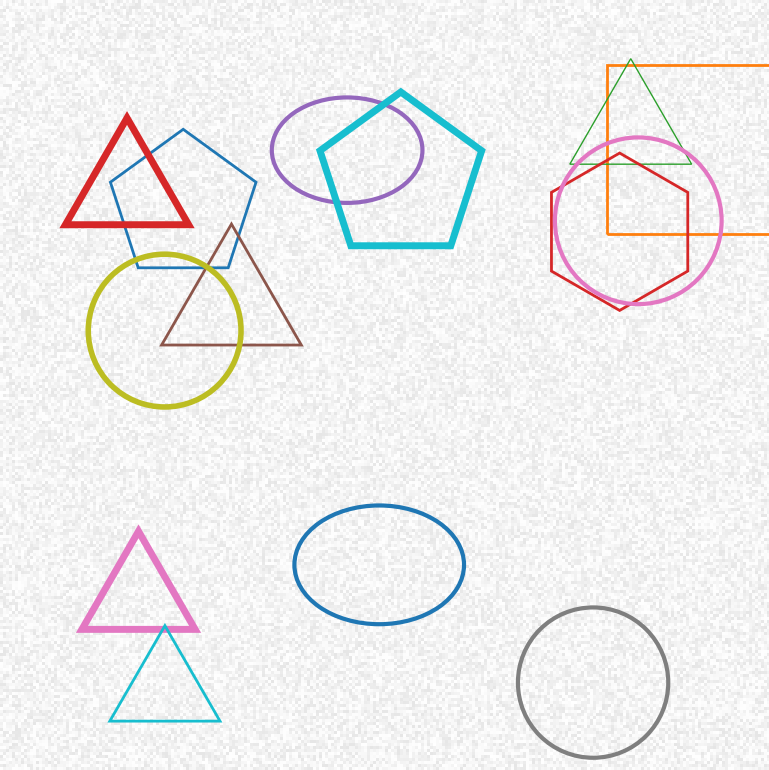[{"shape": "oval", "thickness": 1.5, "radius": 0.55, "center": [0.492, 0.266]}, {"shape": "pentagon", "thickness": 1, "radius": 0.5, "center": [0.238, 0.733]}, {"shape": "square", "thickness": 1, "radius": 0.55, "center": [0.898, 0.806]}, {"shape": "triangle", "thickness": 0.5, "radius": 0.46, "center": [0.819, 0.832]}, {"shape": "hexagon", "thickness": 1, "radius": 0.51, "center": [0.805, 0.699]}, {"shape": "triangle", "thickness": 2.5, "radius": 0.46, "center": [0.165, 0.754]}, {"shape": "oval", "thickness": 1.5, "radius": 0.49, "center": [0.451, 0.805]}, {"shape": "triangle", "thickness": 1, "radius": 0.52, "center": [0.301, 0.604]}, {"shape": "circle", "thickness": 1.5, "radius": 0.54, "center": [0.829, 0.713]}, {"shape": "triangle", "thickness": 2.5, "radius": 0.42, "center": [0.18, 0.225]}, {"shape": "circle", "thickness": 1.5, "radius": 0.49, "center": [0.77, 0.114]}, {"shape": "circle", "thickness": 2, "radius": 0.5, "center": [0.214, 0.571]}, {"shape": "triangle", "thickness": 1, "radius": 0.41, "center": [0.214, 0.105]}, {"shape": "pentagon", "thickness": 2.5, "radius": 0.55, "center": [0.521, 0.77]}]